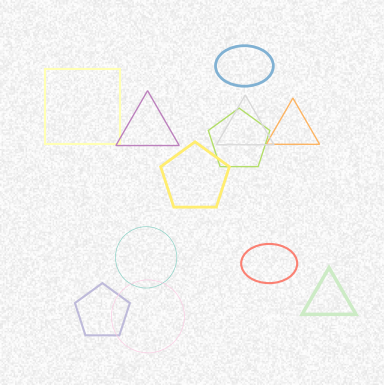[{"shape": "circle", "thickness": 0.5, "radius": 0.4, "center": [0.38, 0.332]}, {"shape": "square", "thickness": 1.5, "radius": 0.49, "center": [0.214, 0.723]}, {"shape": "pentagon", "thickness": 1.5, "radius": 0.38, "center": [0.266, 0.19]}, {"shape": "oval", "thickness": 1.5, "radius": 0.36, "center": [0.699, 0.316]}, {"shape": "oval", "thickness": 2, "radius": 0.38, "center": [0.635, 0.829]}, {"shape": "triangle", "thickness": 1, "radius": 0.4, "center": [0.761, 0.665]}, {"shape": "pentagon", "thickness": 1, "radius": 0.42, "center": [0.621, 0.635]}, {"shape": "circle", "thickness": 0.5, "radius": 0.47, "center": [0.384, 0.178]}, {"shape": "triangle", "thickness": 1, "radius": 0.43, "center": [0.637, 0.667]}, {"shape": "triangle", "thickness": 1, "radius": 0.48, "center": [0.383, 0.669]}, {"shape": "triangle", "thickness": 2.5, "radius": 0.4, "center": [0.855, 0.224]}, {"shape": "pentagon", "thickness": 2, "radius": 0.47, "center": [0.507, 0.538]}]